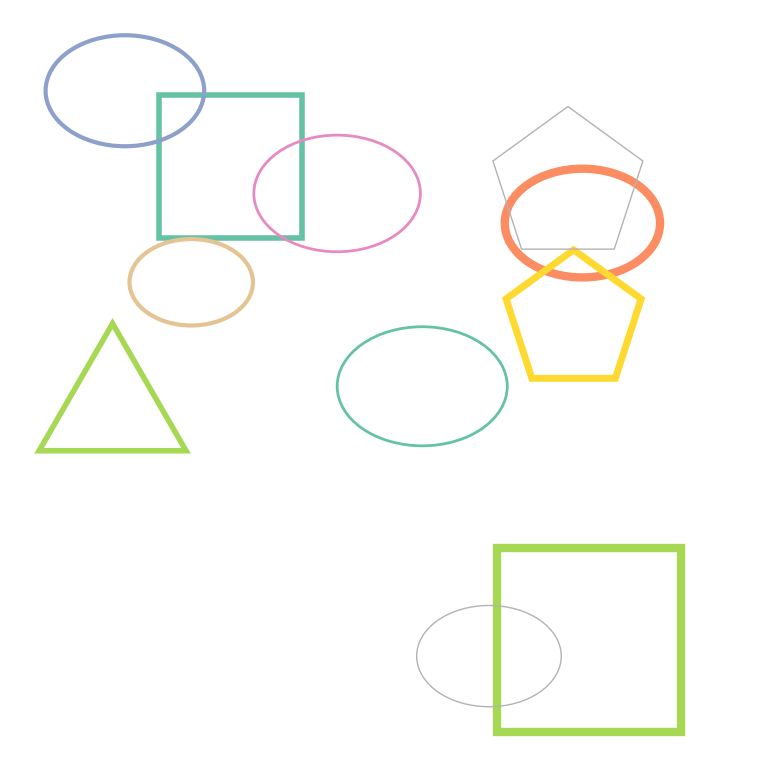[{"shape": "square", "thickness": 2, "radius": 0.46, "center": [0.299, 0.784]}, {"shape": "oval", "thickness": 1, "radius": 0.55, "center": [0.548, 0.498]}, {"shape": "oval", "thickness": 3, "radius": 0.5, "center": [0.756, 0.71]}, {"shape": "oval", "thickness": 1.5, "radius": 0.51, "center": [0.162, 0.882]}, {"shape": "oval", "thickness": 1, "radius": 0.54, "center": [0.438, 0.749]}, {"shape": "square", "thickness": 3, "radius": 0.6, "center": [0.765, 0.169]}, {"shape": "triangle", "thickness": 2, "radius": 0.55, "center": [0.146, 0.47]}, {"shape": "pentagon", "thickness": 2.5, "radius": 0.46, "center": [0.745, 0.583]}, {"shape": "oval", "thickness": 1.5, "radius": 0.4, "center": [0.248, 0.633]}, {"shape": "oval", "thickness": 0.5, "radius": 0.47, "center": [0.635, 0.148]}, {"shape": "pentagon", "thickness": 0.5, "radius": 0.51, "center": [0.738, 0.759]}]